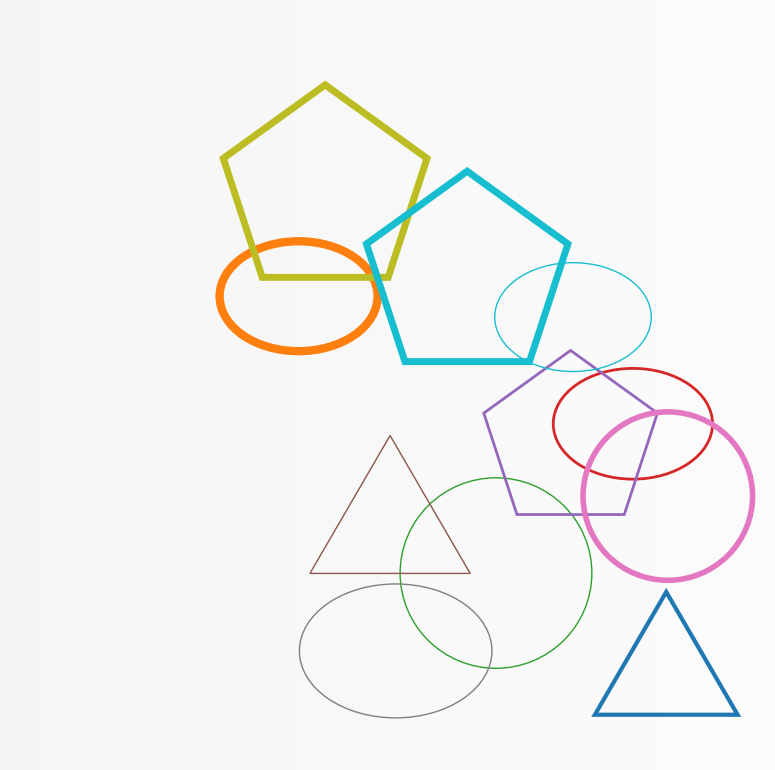[{"shape": "triangle", "thickness": 1.5, "radius": 0.53, "center": [0.86, 0.125]}, {"shape": "oval", "thickness": 3, "radius": 0.51, "center": [0.385, 0.615]}, {"shape": "circle", "thickness": 0.5, "radius": 0.62, "center": [0.64, 0.256]}, {"shape": "oval", "thickness": 1, "radius": 0.51, "center": [0.817, 0.45]}, {"shape": "pentagon", "thickness": 1, "radius": 0.59, "center": [0.736, 0.427]}, {"shape": "triangle", "thickness": 0.5, "radius": 0.6, "center": [0.503, 0.315]}, {"shape": "circle", "thickness": 2, "radius": 0.55, "center": [0.862, 0.356]}, {"shape": "oval", "thickness": 0.5, "radius": 0.62, "center": [0.511, 0.155]}, {"shape": "pentagon", "thickness": 2.5, "radius": 0.69, "center": [0.42, 0.752]}, {"shape": "oval", "thickness": 0.5, "radius": 0.5, "center": [0.739, 0.588]}, {"shape": "pentagon", "thickness": 2.5, "radius": 0.68, "center": [0.603, 0.641]}]